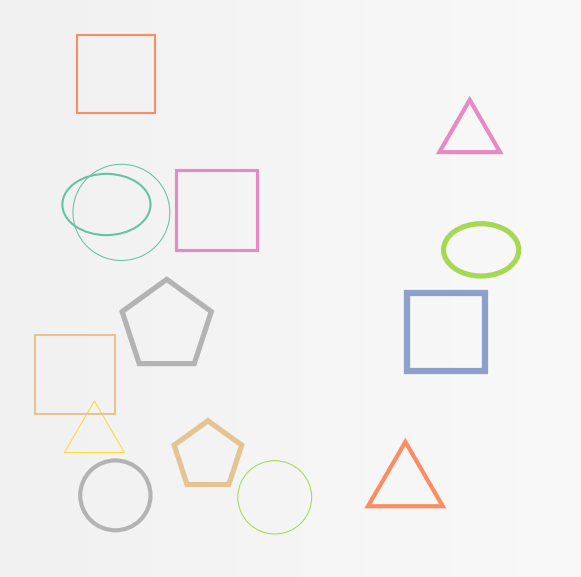[{"shape": "circle", "thickness": 0.5, "radius": 0.42, "center": [0.209, 0.631]}, {"shape": "oval", "thickness": 1, "radius": 0.38, "center": [0.183, 0.645]}, {"shape": "square", "thickness": 1, "radius": 0.34, "center": [0.199, 0.871]}, {"shape": "triangle", "thickness": 2, "radius": 0.37, "center": [0.697, 0.16]}, {"shape": "square", "thickness": 3, "radius": 0.34, "center": [0.767, 0.425]}, {"shape": "triangle", "thickness": 2, "radius": 0.3, "center": [0.808, 0.766]}, {"shape": "square", "thickness": 1.5, "radius": 0.35, "center": [0.372, 0.635]}, {"shape": "circle", "thickness": 0.5, "radius": 0.32, "center": [0.473, 0.138]}, {"shape": "oval", "thickness": 2.5, "radius": 0.32, "center": [0.828, 0.566]}, {"shape": "triangle", "thickness": 0.5, "radius": 0.3, "center": [0.162, 0.245]}, {"shape": "square", "thickness": 1, "radius": 0.34, "center": [0.129, 0.351]}, {"shape": "pentagon", "thickness": 2.5, "radius": 0.31, "center": [0.358, 0.209]}, {"shape": "pentagon", "thickness": 2.5, "radius": 0.4, "center": [0.287, 0.435]}, {"shape": "circle", "thickness": 2, "radius": 0.3, "center": [0.198, 0.141]}]